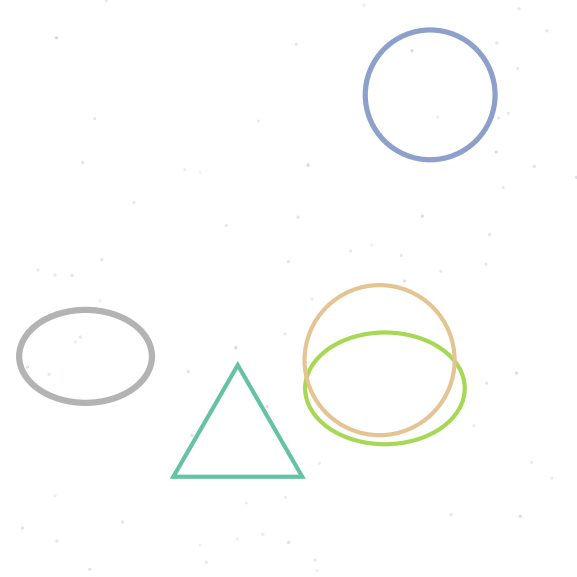[{"shape": "triangle", "thickness": 2, "radius": 0.64, "center": [0.412, 0.238]}, {"shape": "circle", "thickness": 2.5, "radius": 0.56, "center": [0.745, 0.835]}, {"shape": "oval", "thickness": 2, "radius": 0.69, "center": [0.667, 0.327]}, {"shape": "circle", "thickness": 2, "radius": 0.65, "center": [0.657, 0.376]}, {"shape": "oval", "thickness": 3, "radius": 0.57, "center": [0.148, 0.382]}]